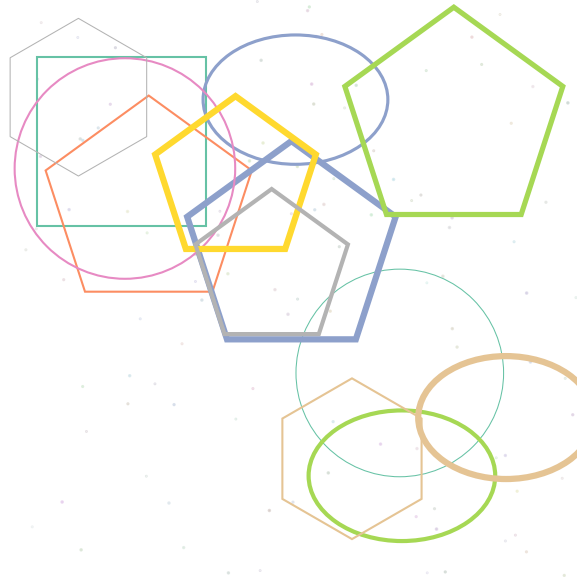[{"shape": "square", "thickness": 1, "radius": 0.73, "center": [0.211, 0.755]}, {"shape": "circle", "thickness": 0.5, "radius": 0.9, "center": [0.692, 0.353]}, {"shape": "pentagon", "thickness": 1, "radius": 0.94, "center": [0.258, 0.646]}, {"shape": "oval", "thickness": 1.5, "radius": 0.8, "center": [0.512, 0.827]}, {"shape": "pentagon", "thickness": 3, "radius": 0.95, "center": [0.505, 0.565]}, {"shape": "circle", "thickness": 1, "radius": 0.95, "center": [0.216, 0.707]}, {"shape": "pentagon", "thickness": 2.5, "radius": 0.99, "center": [0.786, 0.788]}, {"shape": "oval", "thickness": 2, "radius": 0.81, "center": [0.696, 0.175]}, {"shape": "pentagon", "thickness": 3, "radius": 0.73, "center": [0.408, 0.686]}, {"shape": "hexagon", "thickness": 1, "radius": 0.7, "center": [0.609, 0.205]}, {"shape": "oval", "thickness": 3, "radius": 0.76, "center": [0.876, 0.276]}, {"shape": "pentagon", "thickness": 2, "radius": 0.69, "center": [0.47, 0.533]}, {"shape": "hexagon", "thickness": 0.5, "radius": 0.68, "center": [0.136, 0.831]}]